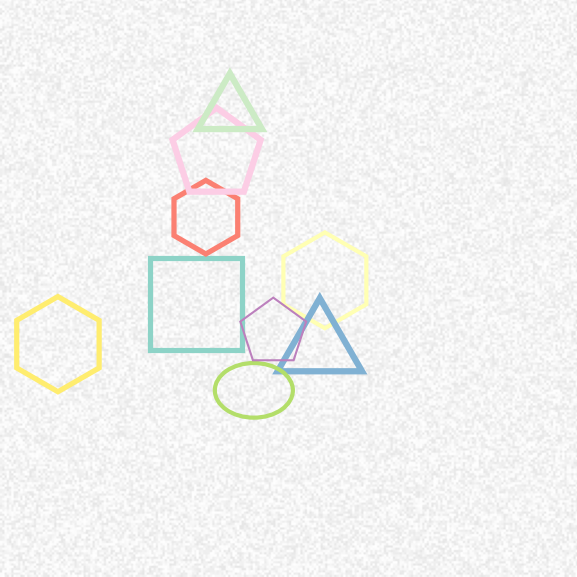[{"shape": "square", "thickness": 2.5, "radius": 0.4, "center": [0.339, 0.472]}, {"shape": "hexagon", "thickness": 2, "radius": 0.41, "center": [0.563, 0.514]}, {"shape": "hexagon", "thickness": 2.5, "radius": 0.32, "center": [0.356, 0.623]}, {"shape": "triangle", "thickness": 3, "radius": 0.42, "center": [0.554, 0.398]}, {"shape": "oval", "thickness": 2, "radius": 0.34, "center": [0.44, 0.323]}, {"shape": "pentagon", "thickness": 3, "radius": 0.4, "center": [0.375, 0.732]}, {"shape": "pentagon", "thickness": 1, "radius": 0.3, "center": [0.473, 0.424]}, {"shape": "triangle", "thickness": 3, "radius": 0.32, "center": [0.398, 0.808]}, {"shape": "hexagon", "thickness": 2.5, "radius": 0.41, "center": [0.1, 0.403]}]